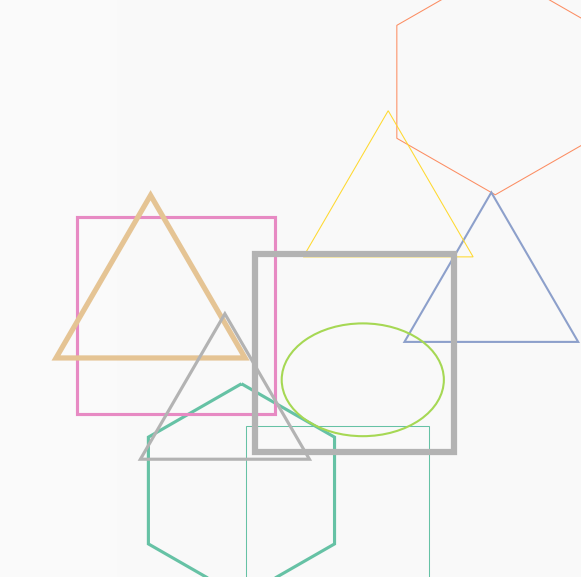[{"shape": "hexagon", "thickness": 1.5, "radius": 0.92, "center": [0.415, 0.15]}, {"shape": "square", "thickness": 0.5, "radius": 0.79, "center": [0.581, 0.105]}, {"shape": "hexagon", "thickness": 0.5, "radius": 0.98, "center": [0.852, 0.857]}, {"shape": "triangle", "thickness": 1, "radius": 0.86, "center": [0.845, 0.493]}, {"shape": "square", "thickness": 1.5, "radius": 0.85, "center": [0.303, 0.452]}, {"shape": "oval", "thickness": 1, "radius": 0.7, "center": [0.624, 0.341]}, {"shape": "triangle", "thickness": 0.5, "radius": 0.84, "center": [0.668, 0.639]}, {"shape": "triangle", "thickness": 2.5, "radius": 0.94, "center": [0.259, 0.473]}, {"shape": "square", "thickness": 3, "radius": 0.86, "center": [0.61, 0.388]}, {"shape": "triangle", "thickness": 1.5, "radius": 0.84, "center": [0.387, 0.288]}]